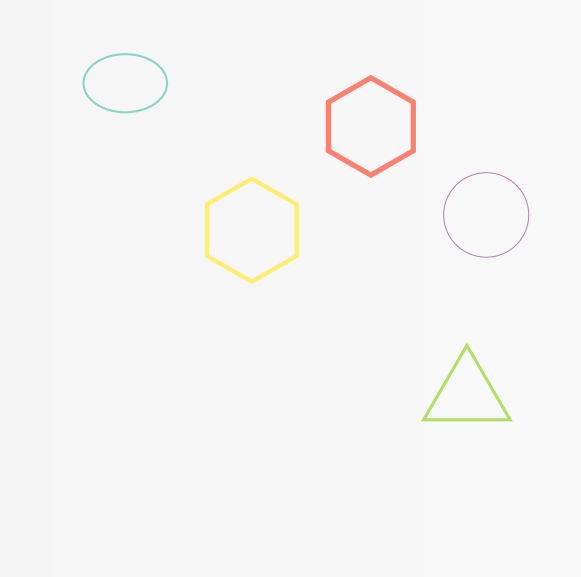[{"shape": "oval", "thickness": 1, "radius": 0.36, "center": [0.216, 0.855]}, {"shape": "hexagon", "thickness": 2.5, "radius": 0.42, "center": [0.638, 0.78]}, {"shape": "triangle", "thickness": 1.5, "radius": 0.43, "center": [0.803, 0.315]}, {"shape": "circle", "thickness": 0.5, "radius": 0.37, "center": [0.836, 0.627]}, {"shape": "hexagon", "thickness": 2, "radius": 0.45, "center": [0.433, 0.601]}]